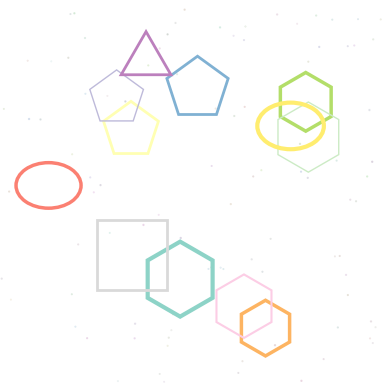[{"shape": "hexagon", "thickness": 3, "radius": 0.49, "center": [0.468, 0.275]}, {"shape": "pentagon", "thickness": 2, "radius": 0.37, "center": [0.34, 0.662]}, {"shape": "pentagon", "thickness": 1, "radius": 0.37, "center": [0.303, 0.745]}, {"shape": "oval", "thickness": 2.5, "radius": 0.42, "center": [0.126, 0.518]}, {"shape": "pentagon", "thickness": 2, "radius": 0.42, "center": [0.513, 0.77]}, {"shape": "hexagon", "thickness": 2.5, "radius": 0.36, "center": [0.69, 0.148]}, {"shape": "hexagon", "thickness": 2.5, "radius": 0.38, "center": [0.794, 0.735]}, {"shape": "hexagon", "thickness": 1.5, "radius": 0.41, "center": [0.634, 0.205]}, {"shape": "square", "thickness": 2, "radius": 0.46, "center": [0.343, 0.337]}, {"shape": "triangle", "thickness": 2, "radius": 0.37, "center": [0.379, 0.843]}, {"shape": "hexagon", "thickness": 1, "radius": 0.46, "center": [0.801, 0.644]}, {"shape": "oval", "thickness": 3, "radius": 0.43, "center": [0.755, 0.673]}]